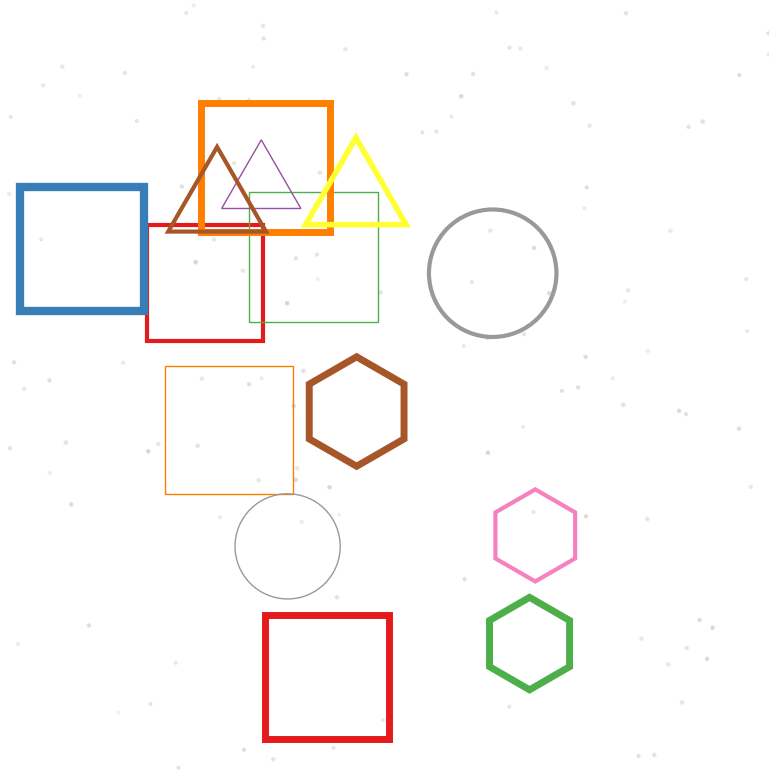[{"shape": "square", "thickness": 1.5, "radius": 0.37, "center": [0.266, 0.632]}, {"shape": "square", "thickness": 2.5, "radius": 0.4, "center": [0.425, 0.121]}, {"shape": "square", "thickness": 3, "radius": 0.4, "center": [0.107, 0.676]}, {"shape": "hexagon", "thickness": 2.5, "radius": 0.3, "center": [0.688, 0.164]}, {"shape": "square", "thickness": 0.5, "radius": 0.42, "center": [0.407, 0.666]}, {"shape": "triangle", "thickness": 0.5, "radius": 0.3, "center": [0.339, 0.759]}, {"shape": "square", "thickness": 0.5, "radius": 0.41, "center": [0.297, 0.442]}, {"shape": "square", "thickness": 2.5, "radius": 0.42, "center": [0.345, 0.782]}, {"shape": "triangle", "thickness": 2, "radius": 0.38, "center": [0.462, 0.746]}, {"shape": "triangle", "thickness": 1.5, "radius": 0.37, "center": [0.282, 0.736]}, {"shape": "hexagon", "thickness": 2.5, "radius": 0.36, "center": [0.463, 0.466]}, {"shape": "hexagon", "thickness": 1.5, "radius": 0.3, "center": [0.695, 0.305]}, {"shape": "circle", "thickness": 0.5, "radius": 0.34, "center": [0.374, 0.29]}, {"shape": "circle", "thickness": 1.5, "radius": 0.41, "center": [0.64, 0.645]}]